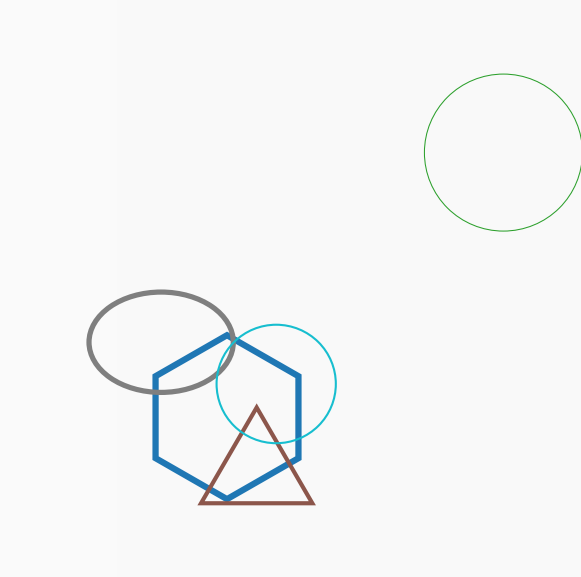[{"shape": "hexagon", "thickness": 3, "radius": 0.71, "center": [0.391, 0.277]}, {"shape": "circle", "thickness": 0.5, "radius": 0.68, "center": [0.866, 0.735]}, {"shape": "triangle", "thickness": 2, "radius": 0.55, "center": [0.442, 0.183]}, {"shape": "oval", "thickness": 2.5, "radius": 0.62, "center": [0.277, 0.407]}, {"shape": "circle", "thickness": 1, "radius": 0.51, "center": [0.475, 0.334]}]